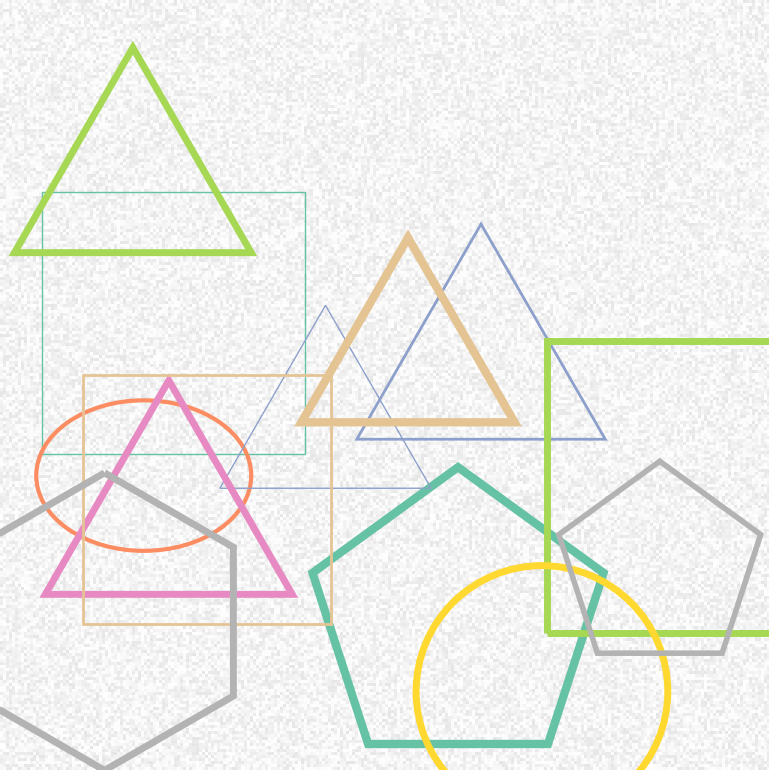[{"shape": "pentagon", "thickness": 3, "radius": 0.99, "center": [0.595, 0.195]}, {"shape": "square", "thickness": 0.5, "radius": 0.85, "center": [0.225, 0.58]}, {"shape": "oval", "thickness": 1.5, "radius": 0.7, "center": [0.187, 0.382]}, {"shape": "triangle", "thickness": 0.5, "radius": 0.79, "center": [0.423, 0.445]}, {"shape": "triangle", "thickness": 1, "radius": 0.93, "center": [0.625, 0.523]}, {"shape": "triangle", "thickness": 2.5, "radius": 0.93, "center": [0.219, 0.321]}, {"shape": "square", "thickness": 2.5, "radius": 0.95, "center": [0.899, 0.368]}, {"shape": "triangle", "thickness": 2.5, "radius": 0.89, "center": [0.173, 0.761]}, {"shape": "circle", "thickness": 2.5, "radius": 0.82, "center": [0.704, 0.102]}, {"shape": "square", "thickness": 1, "radius": 0.81, "center": [0.269, 0.351]}, {"shape": "triangle", "thickness": 3, "radius": 0.8, "center": [0.53, 0.532]}, {"shape": "pentagon", "thickness": 2, "radius": 0.69, "center": [0.857, 0.263]}, {"shape": "hexagon", "thickness": 2.5, "radius": 0.97, "center": [0.136, 0.193]}]